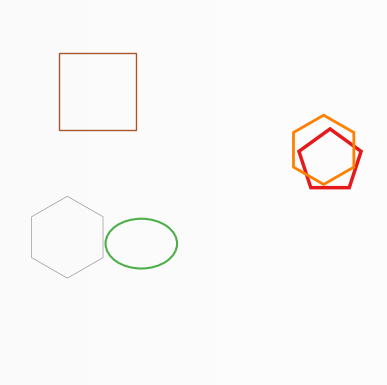[{"shape": "pentagon", "thickness": 2.5, "radius": 0.42, "center": [0.852, 0.581]}, {"shape": "oval", "thickness": 1.5, "radius": 0.46, "center": [0.365, 0.367]}, {"shape": "hexagon", "thickness": 2, "radius": 0.45, "center": [0.835, 0.611]}, {"shape": "square", "thickness": 1, "radius": 0.5, "center": [0.251, 0.763]}, {"shape": "hexagon", "thickness": 0.5, "radius": 0.53, "center": [0.174, 0.384]}]